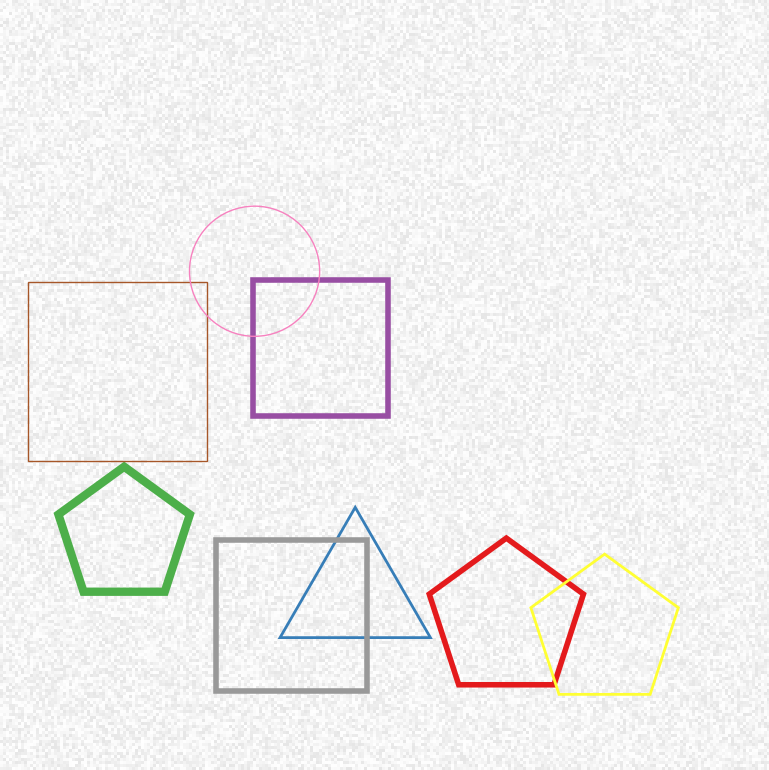[{"shape": "pentagon", "thickness": 2, "radius": 0.53, "center": [0.658, 0.196]}, {"shape": "triangle", "thickness": 1, "radius": 0.56, "center": [0.461, 0.228]}, {"shape": "pentagon", "thickness": 3, "radius": 0.45, "center": [0.161, 0.304]}, {"shape": "square", "thickness": 2, "radius": 0.44, "center": [0.416, 0.548]}, {"shape": "pentagon", "thickness": 1, "radius": 0.5, "center": [0.785, 0.18]}, {"shape": "square", "thickness": 0.5, "radius": 0.58, "center": [0.152, 0.517]}, {"shape": "circle", "thickness": 0.5, "radius": 0.42, "center": [0.331, 0.648]}, {"shape": "square", "thickness": 2, "radius": 0.49, "center": [0.378, 0.201]}]